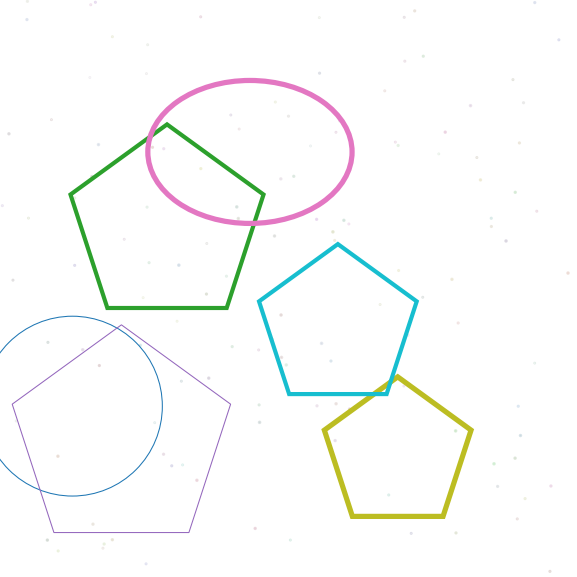[{"shape": "circle", "thickness": 0.5, "radius": 0.78, "center": [0.125, 0.296]}, {"shape": "pentagon", "thickness": 2, "radius": 0.88, "center": [0.289, 0.608]}, {"shape": "pentagon", "thickness": 0.5, "radius": 0.99, "center": [0.21, 0.238]}, {"shape": "oval", "thickness": 2.5, "radius": 0.88, "center": [0.433, 0.736]}, {"shape": "pentagon", "thickness": 2.5, "radius": 0.67, "center": [0.689, 0.213]}, {"shape": "pentagon", "thickness": 2, "radius": 0.72, "center": [0.585, 0.433]}]